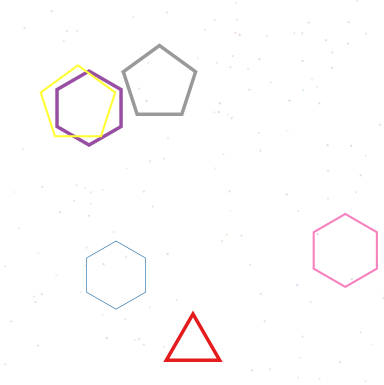[{"shape": "triangle", "thickness": 2.5, "radius": 0.4, "center": [0.501, 0.104]}, {"shape": "hexagon", "thickness": 0.5, "radius": 0.44, "center": [0.301, 0.285]}, {"shape": "hexagon", "thickness": 2.5, "radius": 0.48, "center": [0.231, 0.719]}, {"shape": "pentagon", "thickness": 1.5, "radius": 0.51, "center": [0.202, 0.728]}, {"shape": "hexagon", "thickness": 1.5, "radius": 0.47, "center": [0.897, 0.35]}, {"shape": "pentagon", "thickness": 2.5, "radius": 0.49, "center": [0.414, 0.783]}]